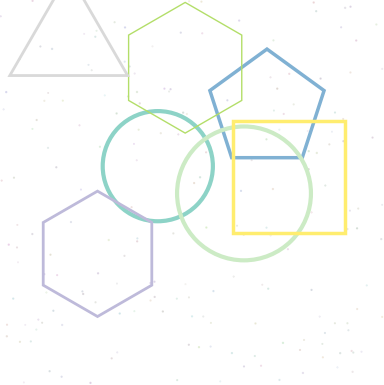[{"shape": "circle", "thickness": 3, "radius": 0.72, "center": [0.41, 0.568]}, {"shape": "hexagon", "thickness": 2, "radius": 0.81, "center": [0.253, 0.341]}, {"shape": "pentagon", "thickness": 2.5, "radius": 0.78, "center": [0.693, 0.717]}, {"shape": "hexagon", "thickness": 1, "radius": 0.85, "center": [0.481, 0.824]}, {"shape": "triangle", "thickness": 2, "radius": 0.88, "center": [0.179, 0.892]}, {"shape": "circle", "thickness": 3, "radius": 0.87, "center": [0.634, 0.498]}, {"shape": "square", "thickness": 2.5, "radius": 0.73, "center": [0.75, 0.54]}]